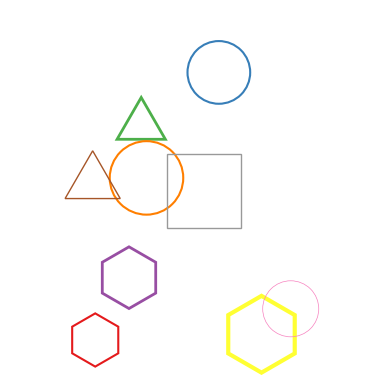[{"shape": "hexagon", "thickness": 1.5, "radius": 0.35, "center": [0.247, 0.117]}, {"shape": "circle", "thickness": 1.5, "radius": 0.41, "center": [0.568, 0.812]}, {"shape": "triangle", "thickness": 2, "radius": 0.36, "center": [0.367, 0.674]}, {"shape": "hexagon", "thickness": 2, "radius": 0.4, "center": [0.335, 0.279]}, {"shape": "circle", "thickness": 1.5, "radius": 0.48, "center": [0.38, 0.538]}, {"shape": "hexagon", "thickness": 3, "radius": 0.5, "center": [0.679, 0.132]}, {"shape": "triangle", "thickness": 1, "radius": 0.41, "center": [0.241, 0.526]}, {"shape": "circle", "thickness": 0.5, "radius": 0.36, "center": [0.755, 0.198]}, {"shape": "square", "thickness": 1, "radius": 0.48, "center": [0.529, 0.503]}]